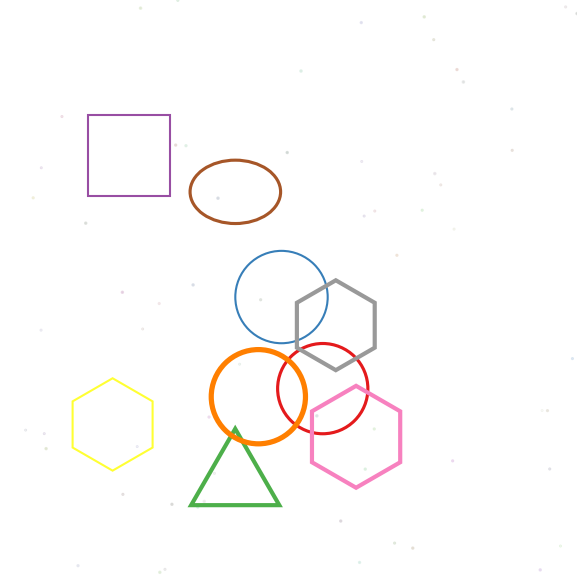[{"shape": "circle", "thickness": 1.5, "radius": 0.39, "center": [0.559, 0.326]}, {"shape": "circle", "thickness": 1, "radius": 0.4, "center": [0.487, 0.485]}, {"shape": "triangle", "thickness": 2, "radius": 0.44, "center": [0.407, 0.168]}, {"shape": "square", "thickness": 1, "radius": 0.35, "center": [0.224, 0.73]}, {"shape": "circle", "thickness": 2.5, "radius": 0.41, "center": [0.447, 0.312]}, {"shape": "hexagon", "thickness": 1, "radius": 0.4, "center": [0.195, 0.264]}, {"shape": "oval", "thickness": 1.5, "radius": 0.39, "center": [0.408, 0.667]}, {"shape": "hexagon", "thickness": 2, "radius": 0.44, "center": [0.617, 0.243]}, {"shape": "hexagon", "thickness": 2, "radius": 0.39, "center": [0.581, 0.436]}]